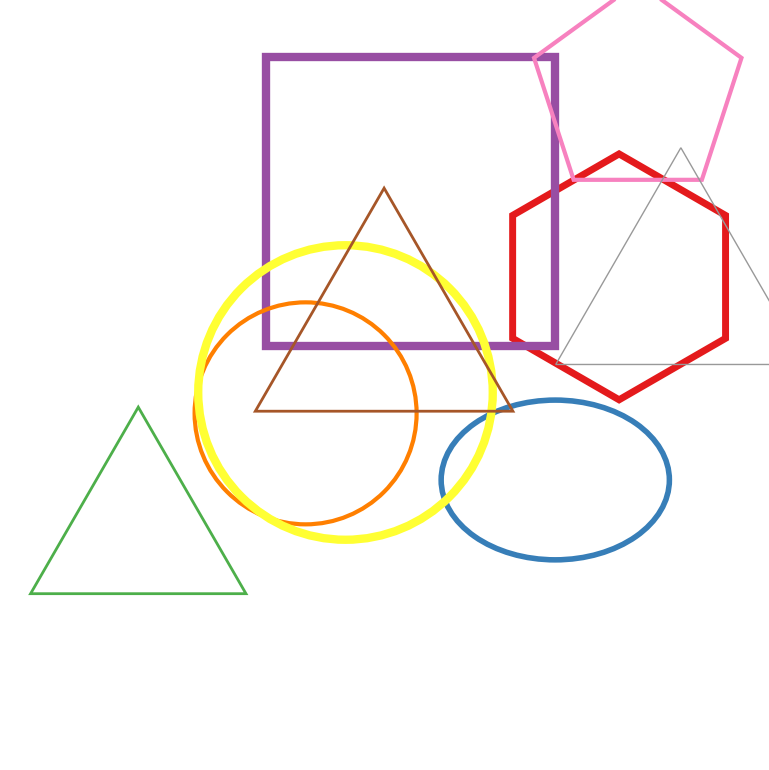[{"shape": "hexagon", "thickness": 2.5, "radius": 0.8, "center": [0.804, 0.64]}, {"shape": "oval", "thickness": 2, "radius": 0.74, "center": [0.721, 0.377]}, {"shape": "triangle", "thickness": 1, "radius": 0.81, "center": [0.18, 0.31]}, {"shape": "square", "thickness": 3, "radius": 0.94, "center": [0.534, 0.738]}, {"shape": "circle", "thickness": 1.5, "radius": 0.72, "center": [0.397, 0.463]}, {"shape": "circle", "thickness": 3, "radius": 0.96, "center": [0.449, 0.49]}, {"shape": "triangle", "thickness": 1, "radius": 0.97, "center": [0.499, 0.563]}, {"shape": "pentagon", "thickness": 1.5, "radius": 0.71, "center": [0.828, 0.881]}, {"shape": "triangle", "thickness": 0.5, "radius": 0.94, "center": [0.884, 0.62]}]